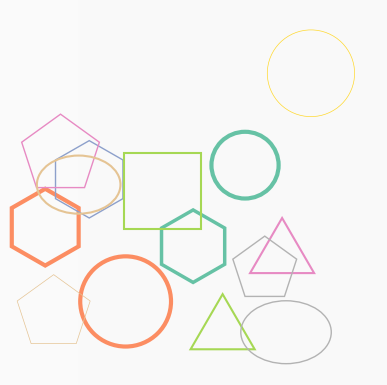[{"shape": "circle", "thickness": 3, "radius": 0.43, "center": [0.632, 0.571]}, {"shape": "hexagon", "thickness": 2.5, "radius": 0.47, "center": [0.498, 0.361]}, {"shape": "circle", "thickness": 3, "radius": 0.59, "center": [0.324, 0.217]}, {"shape": "hexagon", "thickness": 3, "radius": 0.5, "center": [0.117, 0.41]}, {"shape": "hexagon", "thickness": 1, "radius": 0.5, "center": [0.23, 0.534]}, {"shape": "triangle", "thickness": 1.5, "radius": 0.48, "center": [0.728, 0.338]}, {"shape": "pentagon", "thickness": 1, "radius": 0.53, "center": [0.156, 0.598]}, {"shape": "square", "thickness": 1.5, "radius": 0.49, "center": [0.419, 0.504]}, {"shape": "triangle", "thickness": 1.5, "radius": 0.48, "center": [0.575, 0.141]}, {"shape": "circle", "thickness": 0.5, "radius": 0.56, "center": [0.802, 0.81]}, {"shape": "pentagon", "thickness": 0.5, "radius": 0.5, "center": [0.139, 0.188]}, {"shape": "oval", "thickness": 1.5, "radius": 0.54, "center": [0.203, 0.52]}, {"shape": "oval", "thickness": 1, "radius": 0.58, "center": [0.738, 0.137]}, {"shape": "pentagon", "thickness": 1, "radius": 0.43, "center": [0.683, 0.3]}]